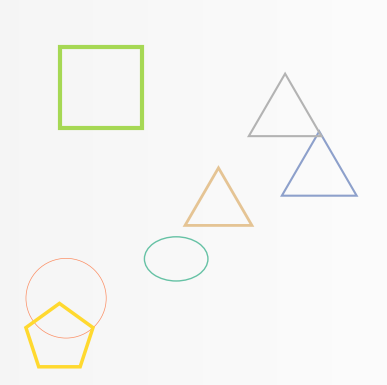[{"shape": "oval", "thickness": 1, "radius": 0.41, "center": [0.455, 0.328]}, {"shape": "circle", "thickness": 0.5, "radius": 0.52, "center": [0.171, 0.225]}, {"shape": "triangle", "thickness": 1.5, "radius": 0.56, "center": [0.824, 0.547]}, {"shape": "square", "thickness": 3, "radius": 0.53, "center": [0.26, 0.772]}, {"shape": "pentagon", "thickness": 2.5, "radius": 0.45, "center": [0.153, 0.121]}, {"shape": "triangle", "thickness": 2, "radius": 0.5, "center": [0.564, 0.464]}, {"shape": "triangle", "thickness": 1.5, "radius": 0.54, "center": [0.736, 0.7]}]